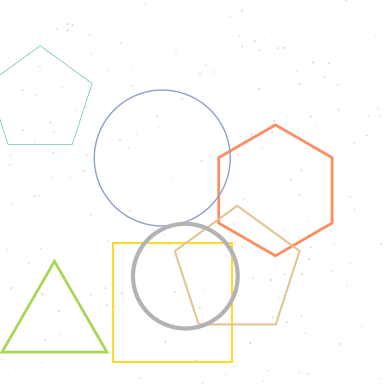[{"shape": "pentagon", "thickness": 0.5, "radius": 0.71, "center": [0.104, 0.739]}, {"shape": "hexagon", "thickness": 2, "radius": 0.85, "center": [0.715, 0.506]}, {"shape": "circle", "thickness": 1, "radius": 0.88, "center": [0.422, 0.59]}, {"shape": "triangle", "thickness": 2, "radius": 0.79, "center": [0.141, 0.164]}, {"shape": "square", "thickness": 1.5, "radius": 0.77, "center": [0.449, 0.215]}, {"shape": "pentagon", "thickness": 1.5, "radius": 0.85, "center": [0.616, 0.295]}, {"shape": "circle", "thickness": 3, "radius": 0.68, "center": [0.481, 0.283]}]